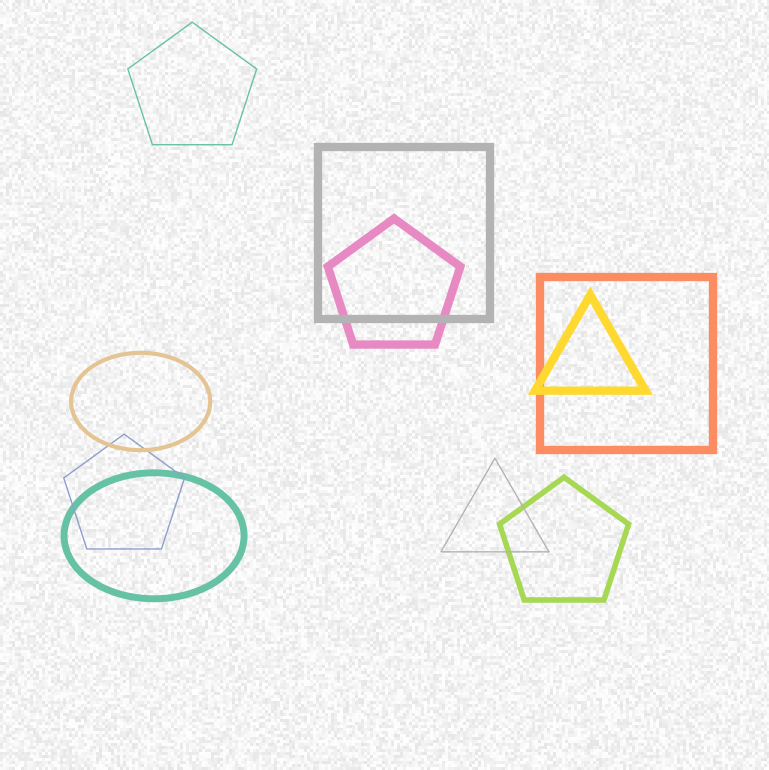[{"shape": "pentagon", "thickness": 0.5, "radius": 0.44, "center": [0.25, 0.883]}, {"shape": "oval", "thickness": 2.5, "radius": 0.58, "center": [0.2, 0.304]}, {"shape": "square", "thickness": 3, "radius": 0.56, "center": [0.814, 0.528]}, {"shape": "pentagon", "thickness": 0.5, "radius": 0.41, "center": [0.161, 0.354]}, {"shape": "pentagon", "thickness": 3, "radius": 0.45, "center": [0.512, 0.626]}, {"shape": "pentagon", "thickness": 2, "radius": 0.44, "center": [0.733, 0.292]}, {"shape": "triangle", "thickness": 3, "radius": 0.41, "center": [0.767, 0.534]}, {"shape": "oval", "thickness": 1.5, "radius": 0.45, "center": [0.183, 0.479]}, {"shape": "triangle", "thickness": 0.5, "radius": 0.41, "center": [0.643, 0.324]}, {"shape": "square", "thickness": 3, "radius": 0.56, "center": [0.525, 0.698]}]